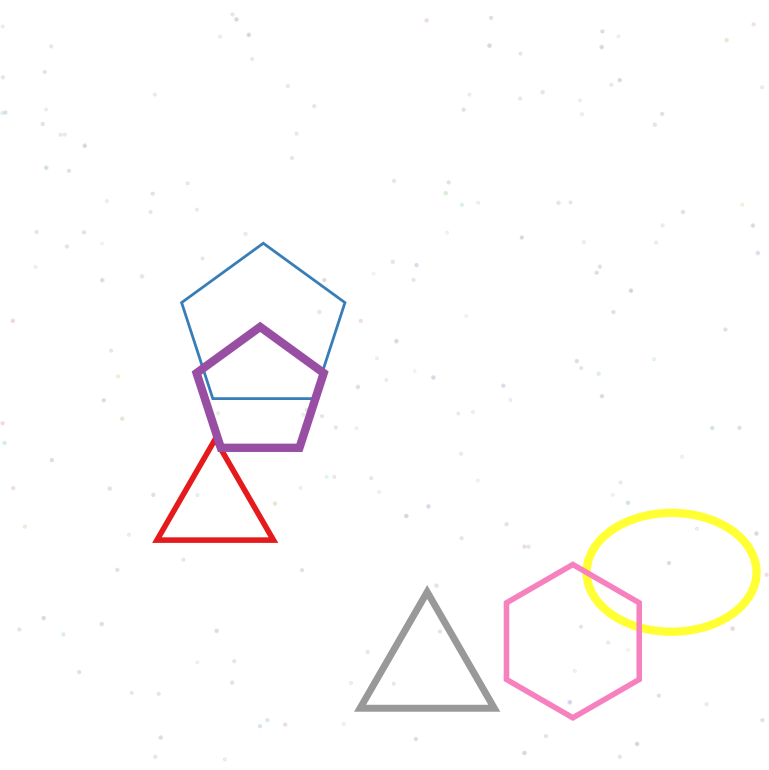[{"shape": "triangle", "thickness": 2, "radius": 0.44, "center": [0.279, 0.342]}, {"shape": "pentagon", "thickness": 1, "radius": 0.56, "center": [0.342, 0.573]}, {"shape": "pentagon", "thickness": 3, "radius": 0.43, "center": [0.338, 0.489]}, {"shape": "oval", "thickness": 3, "radius": 0.55, "center": [0.872, 0.257]}, {"shape": "hexagon", "thickness": 2, "radius": 0.5, "center": [0.744, 0.167]}, {"shape": "triangle", "thickness": 2.5, "radius": 0.5, "center": [0.555, 0.131]}]